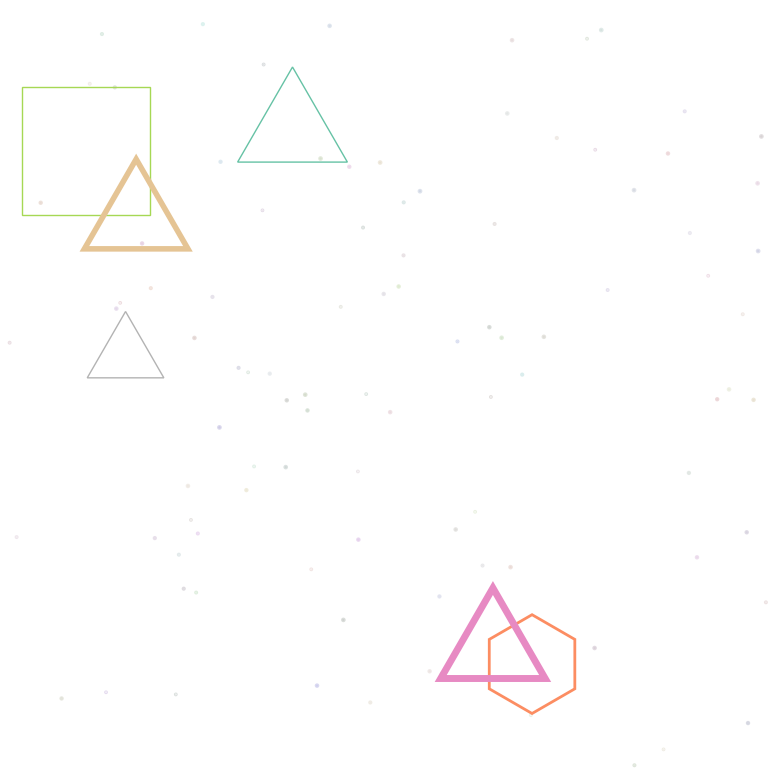[{"shape": "triangle", "thickness": 0.5, "radius": 0.41, "center": [0.38, 0.831]}, {"shape": "hexagon", "thickness": 1, "radius": 0.32, "center": [0.691, 0.138]}, {"shape": "triangle", "thickness": 2.5, "radius": 0.39, "center": [0.64, 0.158]}, {"shape": "square", "thickness": 0.5, "radius": 0.42, "center": [0.112, 0.804]}, {"shape": "triangle", "thickness": 2, "radius": 0.39, "center": [0.177, 0.716]}, {"shape": "triangle", "thickness": 0.5, "radius": 0.29, "center": [0.163, 0.538]}]